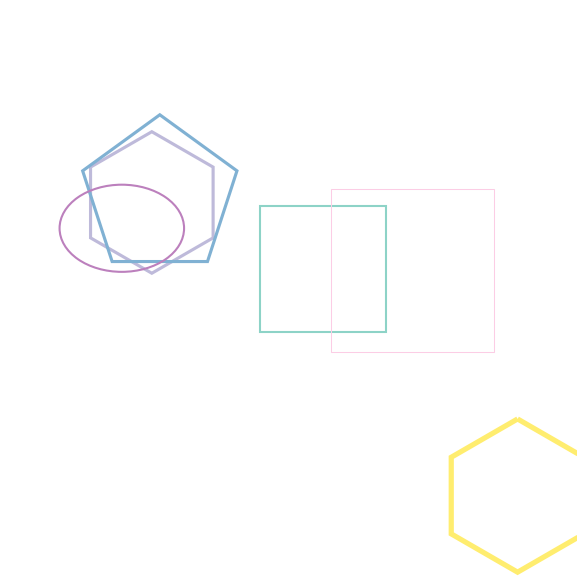[{"shape": "square", "thickness": 1, "radius": 0.55, "center": [0.56, 0.534]}, {"shape": "hexagon", "thickness": 1.5, "radius": 0.61, "center": [0.263, 0.649]}, {"shape": "pentagon", "thickness": 1.5, "radius": 0.7, "center": [0.277, 0.66]}, {"shape": "square", "thickness": 0.5, "radius": 0.71, "center": [0.714, 0.531]}, {"shape": "oval", "thickness": 1, "radius": 0.54, "center": [0.211, 0.604]}, {"shape": "hexagon", "thickness": 2.5, "radius": 0.66, "center": [0.896, 0.141]}]